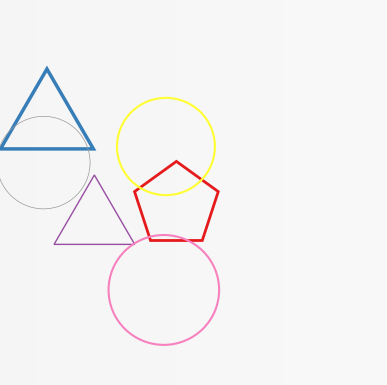[{"shape": "pentagon", "thickness": 2, "radius": 0.57, "center": [0.455, 0.467]}, {"shape": "triangle", "thickness": 2.5, "radius": 0.69, "center": [0.121, 0.682]}, {"shape": "triangle", "thickness": 1, "radius": 0.6, "center": [0.244, 0.425]}, {"shape": "circle", "thickness": 1.5, "radius": 0.63, "center": [0.428, 0.619]}, {"shape": "circle", "thickness": 1.5, "radius": 0.71, "center": [0.423, 0.247]}, {"shape": "circle", "thickness": 0.5, "radius": 0.6, "center": [0.112, 0.578]}]